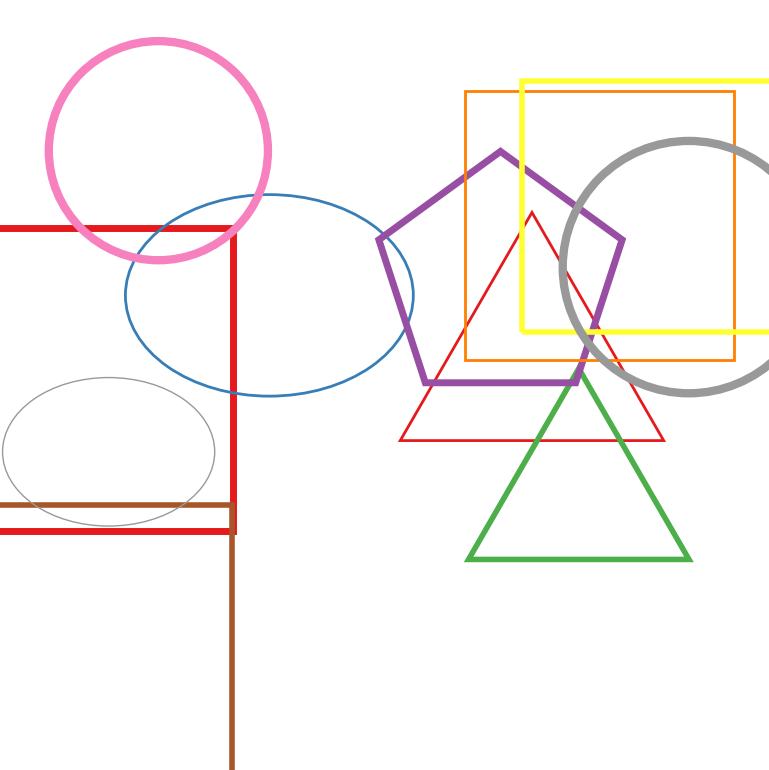[{"shape": "triangle", "thickness": 1, "radius": 0.99, "center": [0.691, 0.527]}, {"shape": "square", "thickness": 2.5, "radius": 0.98, "center": [0.106, 0.507]}, {"shape": "oval", "thickness": 1, "radius": 0.93, "center": [0.35, 0.616]}, {"shape": "triangle", "thickness": 2, "radius": 0.83, "center": [0.752, 0.356]}, {"shape": "pentagon", "thickness": 2.5, "radius": 0.83, "center": [0.65, 0.637]}, {"shape": "square", "thickness": 1, "radius": 0.87, "center": [0.779, 0.707]}, {"shape": "square", "thickness": 2, "radius": 0.82, "center": [0.841, 0.732]}, {"shape": "square", "thickness": 2, "radius": 0.99, "center": [0.104, 0.148]}, {"shape": "circle", "thickness": 3, "radius": 0.71, "center": [0.206, 0.804]}, {"shape": "circle", "thickness": 3, "radius": 0.82, "center": [0.895, 0.653]}, {"shape": "oval", "thickness": 0.5, "radius": 0.69, "center": [0.141, 0.413]}]